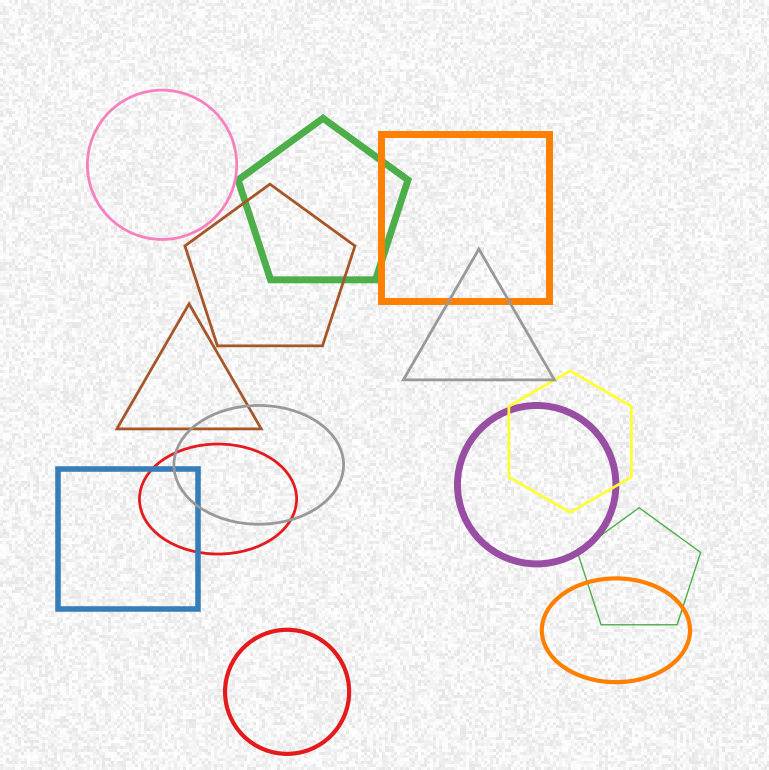[{"shape": "circle", "thickness": 1.5, "radius": 0.4, "center": [0.373, 0.102]}, {"shape": "oval", "thickness": 1, "radius": 0.51, "center": [0.283, 0.352]}, {"shape": "square", "thickness": 2, "radius": 0.46, "center": [0.166, 0.3]}, {"shape": "pentagon", "thickness": 0.5, "radius": 0.42, "center": [0.83, 0.257]}, {"shape": "pentagon", "thickness": 2.5, "radius": 0.58, "center": [0.42, 0.73]}, {"shape": "circle", "thickness": 2.5, "radius": 0.51, "center": [0.697, 0.371]}, {"shape": "square", "thickness": 2.5, "radius": 0.54, "center": [0.604, 0.717]}, {"shape": "oval", "thickness": 1.5, "radius": 0.48, "center": [0.8, 0.181]}, {"shape": "hexagon", "thickness": 1, "radius": 0.46, "center": [0.74, 0.426]}, {"shape": "triangle", "thickness": 1, "radius": 0.54, "center": [0.246, 0.497]}, {"shape": "pentagon", "thickness": 1, "radius": 0.58, "center": [0.351, 0.645]}, {"shape": "circle", "thickness": 1, "radius": 0.48, "center": [0.21, 0.786]}, {"shape": "triangle", "thickness": 1, "radius": 0.57, "center": [0.622, 0.563]}, {"shape": "oval", "thickness": 1, "radius": 0.55, "center": [0.336, 0.396]}]